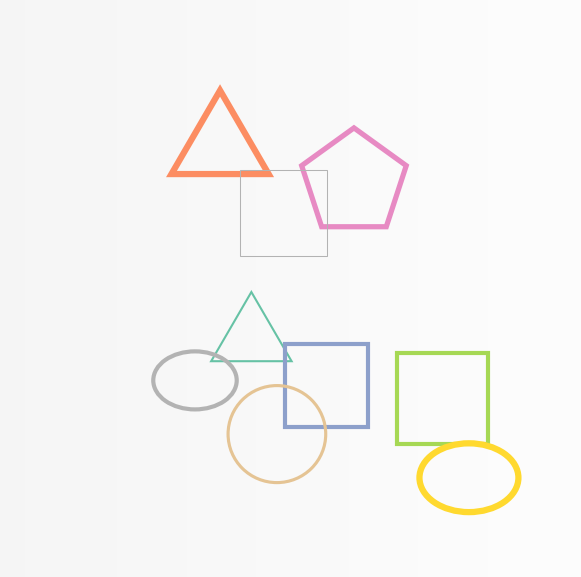[{"shape": "triangle", "thickness": 1, "radius": 0.4, "center": [0.432, 0.414]}, {"shape": "triangle", "thickness": 3, "radius": 0.48, "center": [0.379, 0.746]}, {"shape": "square", "thickness": 2, "radius": 0.36, "center": [0.562, 0.331]}, {"shape": "pentagon", "thickness": 2.5, "radius": 0.47, "center": [0.609, 0.683]}, {"shape": "square", "thickness": 2, "radius": 0.39, "center": [0.761, 0.309]}, {"shape": "oval", "thickness": 3, "radius": 0.43, "center": [0.807, 0.172]}, {"shape": "circle", "thickness": 1.5, "radius": 0.42, "center": [0.476, 0.247]}, {"shape": "square", "thickness": 0.5, "radius": 0.37, "center": [0.488, 0.631]}, {"shape": "oval", "thickness": 2, "radius": 0.36, "center": [0.335, 0.34]}]